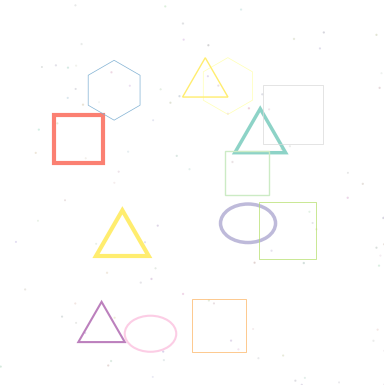[{"shape": "triangle", "thickness": 2.5, "radius": 0.38, "center": [0.676, 0.641]}, {"shape": "hexagon", "thickness": 0.5, "radius": 0.37, "center": [0.592, 0.777]}, {"shape": "oval", "thickness": 2.5, "radius": 0.36, "center": [0.644, 0.42]}, {"shape": "square", "thickness": 3, "radius": 0.31, "center": [0.204, 0.64]}, {"shape": "hexagon", "thickness": 0.5, "radius": 0.39, "center": [0.296, 0.766]}, {"shape": "square", "thickness": 0.5, "radius": 0.35, "center": [0.569, 0.155]}, {"shape": "square", "thickness": 0.5, "radius": 0.37, "center": [0.746, 0.401]}, {"shape": "oval", "thickness": 1.5, "radius": 0.33, "center": [0.391, 0.133]}, {"shape": "square", "thickness": 0.5, "radius": 0.39, "center": [0.761, 0.703]}, {"shape": "triangle", "thickness": 1.5, "radius": 0.35, "center": [0.264, 0.146]}, {"shape": "square", "thickness": 1, "radius": 0.29, "center": [0.642, 0.55]}, {"shape": "triangle", "thickness": 1, "radius": 0.34, "center": [0.533, 0.782]}, {"shape": "triangle", "thickness": 3, "radius": 0.4, "center": [0.318, 0.375]}]